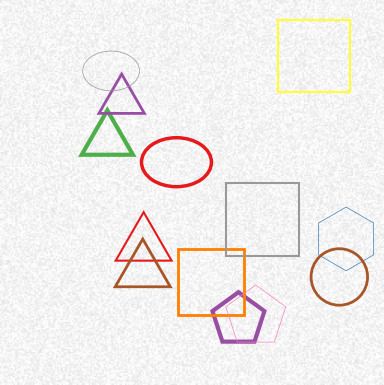[{"shape": "oval", "thickness": 2.5, "radius": 0.45, "center": [0.458, 0.579]}, {"shape": "triangle", "thickness": 1.5, "radius": 0.42, "center": [0.373, 0.365]}, {"shape": "hexagon", "thickness": 0.5, "radius": 0.41, "center": [0.899, 0.379]}, {"shape": "triangle", "thickness": 3, "radius": 0.38, "center": [0.279, 0.636]}, {"shape": "triangle", "thickness": 2, "radius": 0.34, "center": [0.316, 0.74]}, {"shape": "pentagon", "thickness": 3, "radius": 0.35, "center": [0.619, 0.17]}, {"shape": "square", "thickness": 2, "radius": 0.43, "center": [0.547, 0.269]}, {"shape": "square", "thickness": 1.5, "radius": 0.47, "center": [0.816, 0.854]}, {"shape": "circle", "thickness": 2, "radius": 0.37, "center": [0.881, 0.281]}, {"shape": "triangle", "thickness": 2, "radius": 0.41, "center": [0.371, 0.296]}, {"shape": "pentagon", "thickness": 0.5, "radius": 0.41, "center": [0.664, 0.178]}, {"shape": "oval", "thickness": 0.5, "radius": 0.37, "center": [0.289, 0.816]}, {"shape": "square", "thickness": 1.5, "radius": 0.47, "center": [0.683, 0.43]}]